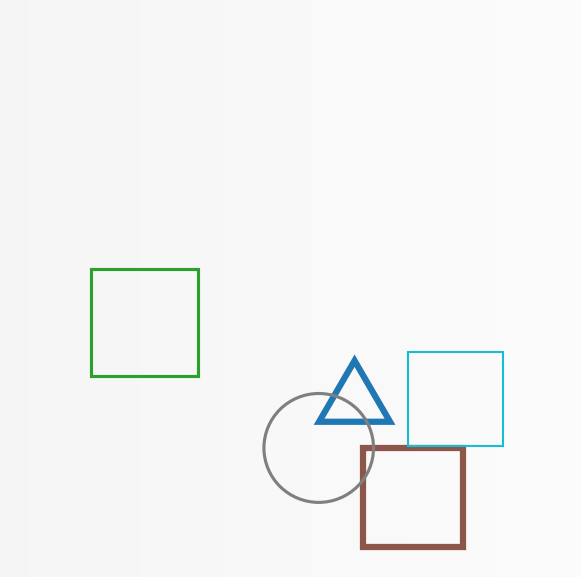[{"shape": "triangle", "thickness": 3, "radius": 0.35, "center": [0.61, 0.304]}, {"shape": "square", "thickness": 1.5, "radius": 0.46, "center": [0.248, 0.441]}, {"shape": "square", "thickness": 3, "radius": 0.43, "center": [0.711, 0.138]}, {"shape": "circle", "thickness": 1.5, "radius": 0.47, "center": [0.548, 0.223]}, {"shape": "square", "thickness": 1, "radius": 0.4, "center": [0.784, 0.308]}]